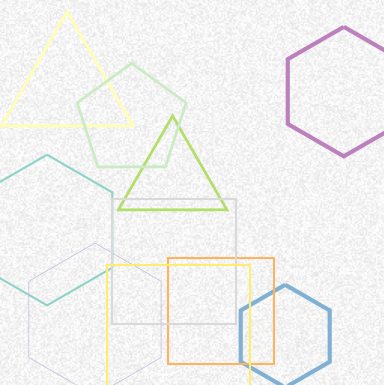[{"shape": "hexagon", "thickness": 1.5, "radius": 0.98, "center": [0.122, 0.402]}, {"shape": "triangle", "thickness": 2, "radius": 0.99, "center": [0.175, 0.772]}, {"shape": "hexagon", "thickness": 0.5, "radius": 0.99, "center": [0.247, 0.17]}, {"shape": "hexagon", "thickness": 3, "radius": 0.67, "center": [0.741, 0.127]}, {"shape": "square", "thickness": 1.5, "radius": 0.69, "center": [0.574, 0.192]}, {"shape": "triangle", "thickness": 2, "radius": 0.81, "center": [0.448, 0.536]}, {"shape": "square", "thickness": 1.5, "radius": 0.81, "center": [0.451, 0.321]}, {"shape": "hexagon", "thickness": 3, "radius": 0.84, "center": [0.893, 0.762]}, {"shape": "pentagon", "thickness": 2, "radius": 0.74, "center": [0.342, 0.687]}, {"shape": "square", "thickness": 1.5, "radius": 0.93, "center": [0.463, 0.125]}]